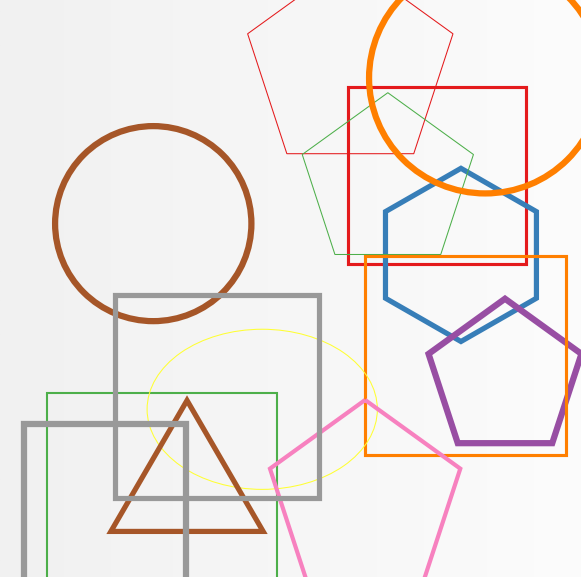[{"shape": "pentagon", "thickness": 0.5, "radius": 0.93, "center": [0.603, 0.883]}, {"shape": "square", "thickness": 1.5, "radius": 0.77, "center": [0.751, 0.695]}, {"shape": "hexagon", "thickness": 2.5, "radius": 0.75, "center": [0.793, 0.558]}, {"shape": "pentagon", "thickness": 0.5, "radius": 0.77, "center": [0.667, 0.684]}, {"shape": "square", "thickness": 1, "radius": 0.99, "center": [0.278, 0.121]}, {"shape": "pentagon", "thickness": 3, "radius": 0.69, "center": [0.869, 0.344]}, {"shape": "circle", "thickness": 3, "radius": 1.0, "center": [0.835, 0.864]}, {"shape": "square", "thickness": 1.5, "radius": 0.86, "center": [0.801, 0.383]}, {"shape": "oval", "thickness": 0.5, "radius": 0.99, "center": [0.451, 0.29]}, {"shape": "circle", "thickness": 3, "radius": 0.84, "center": [0.264, 0.612]}, {"shape": "triangle", "thickness": 2.5, "radius": 0.76, "center": [0.322, 0.155]}, {"shape": "pentagon", "thickness": 2, "radius": 0.86, "center": [0.628, 0.134]}, {"shape": "square", "thickness": 3, "radius": 0.7, "center": [0.181, 0.126]}, {"shape": "square", "thickness": 2.5, "radius": 0.88, "center": [0.374, 0.313]}]